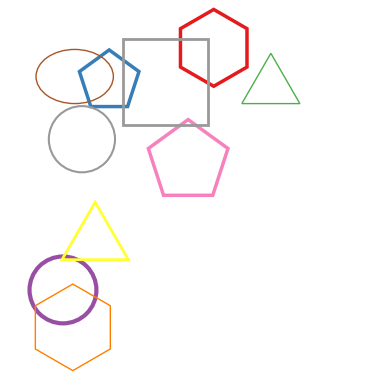[{"shape": "hexagon", "thickness": 2.5, "radius": 0.5, "center": [0.555, 0.876]}, {"shape": "pentagon", "thickness": 2.5, "radius": 0.41, "center": [0.284, 0.789]}, {"shape": "triangle", "thickness": 1, "radius": 0.44, "center": [0.704, 0.774]}, {"shape": "circle", "thickness": 3, "radius": 0.43, "center": [0.164, 0.247]}, {"shape": "hexagon", "thickness": 1, "radius": 0.56, "center": [0.189, 0.15]}, {"shape": "triangle", "thickness": 2, "radius": 0.5, "center": [0.247, 0.375]}, {"shape": "oval", "thickness": 1, "radius": 0.5, "center": [0.194, 0.801]}, {"shape": "pentagon", "thickness": 2.5, "radius": 0.54, "center": [0.489, 0.581]}, {"shape": "circle", "thickness": 1.5, "radius": 0.43, "center": [0.213, 0.638]}, {"shape": "square", "thickness": 2, "radius": 0.55, "center": [0.431, 0.787]}]